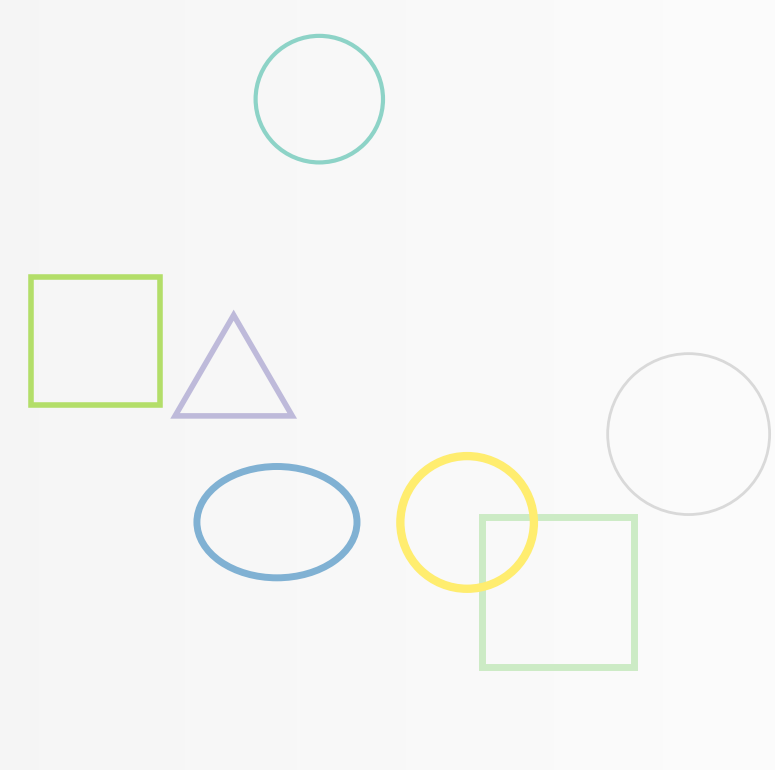[{"shape": "circle", "thickness": 1.5, "radius": 0.41, "center": [0.412, 0.871]}, {"shape": "triangle", "thickness": 2, "radius": 0.44, "center": [0.301, 0.503]}, {"shape": "oval", "thickness": 2.5, "radius": 0.52, "center": [0.357, 0.322]}, {"shape": "square", "thickness": 2, "radius": 0.42, "center": [0.123, 0.558]}, {"shape": "circle", "thickness": 1, "radius": 0.52, "center": [0.889, 0.436]}, {"shape": "square", "thickness": 2.5, "radius": 0.49, "center": [0.72, 0.231]}, {"shape": "circle", "thickness": 3, "radius": 0.43, "center": [0.603, 0.322]}]